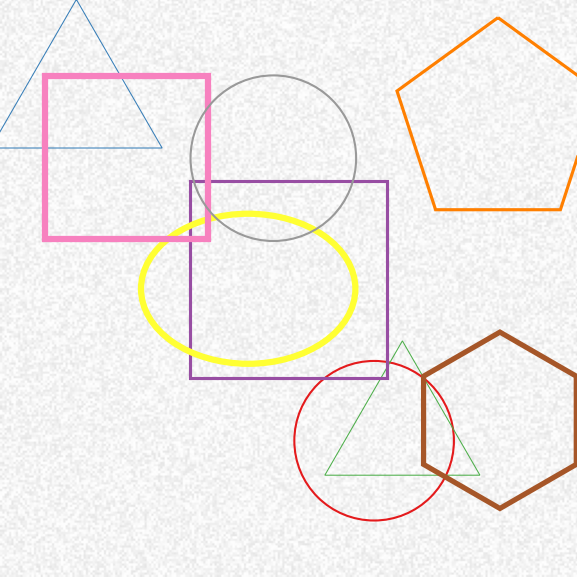[{"shape": "circle", "thickness": 1, "radius": 0.69, "center": [0.648, 0.236]}, {"shape": "triangle", "thickness": 0.5, "radius": 0.86, "center": [0.132, 0.829]}, {"shape": "triangle", "thickness": 0.5, "radius": 0.78, "center": [0.697, 0.254]}, {"shape": "square", "thickness": 1.5, "radius": 0.85, "center": [0.5, 0.516]}, {"shape": "pentagon", "thickness": 1.5, "radius": 0.92, "center": [0.862, 0.785]}, {"shape": "oval", "thickness": 3, "radius": 0.93, "center": [0.43, 0.499]}, {"shape": "hexagon", "thickness": 2.5, "radius": 0.76, "center": [0.866, 0.271]}, {"shape": "square", "thickness": 3, "radius": 0.7, "center": [0.219, 0.726]}, {"shape": "circle", "thickness": 1, "radius": 0.72, "center": [0.473, 0.725]}]